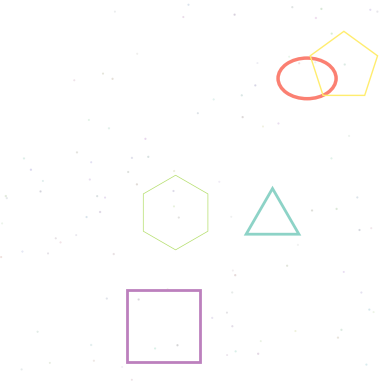[{"shape": "triangle", "thickness": 2, "radius": 0.4, "center": [0.708, 0.431]}, {"shape": "oval", "thickness": 2.5, "radius": 0.38, "center": [0.798, 0.796]}, {"shape": "hexagon", "thickness": 0.5, "radius": 0.48, "center": [0.456, 0.448]}, {"shape": "square", "thickness": 2, "radius": 0.47, "center": [0.425, 0.153]}, {"shape": "pentagon", "thickness": 1, "radius": 0.46, "center": [0.893, 0.827]}]